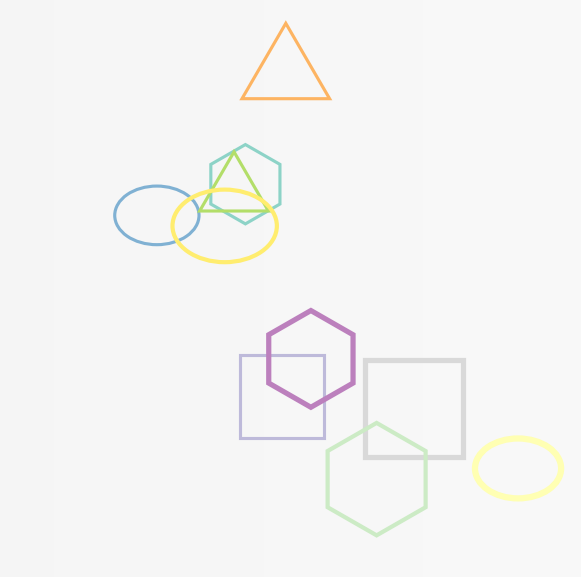[{"shape": "hexagon", "thickness": 1.5, "radius": 0.34, "center": [0.422, 0.68]}, {"shape": "oval", "thickness": 3, "radius": 0.37, "center": [0.891, 0.188]}, {"shape": "square", "thickness": 1.5, "radius": 0.36, "center": [0.485, 0.312]}, {"shape": "oval", "thickness": 1.5, "radius": 0.36, "center": [0.27, 0.626]}, {"shape": "triangle", "thickness": 1.5, "radius": 0.44, "center": [0.492, 0.872]}, {"shape": "triangle", "thickness": 1.5, "radius": 0.34, "center": [0.403, 0.668]}, {"shape": "square", "thickness": 2.5, "radius": 0.42, "center": [0.712, 0.292]}, {"shape": "hexagon", "thickness": 2.5, "radius": 0.42, "center": [0.535, 0.378]}, {"shape": "hexagon", "thickness": 2, "radius": 0.49, "center": [0.648, 0.169]}, {"shape": "oval", "thickness": 2, "radius": 0.45, "center": [0.387, 0.608]}]